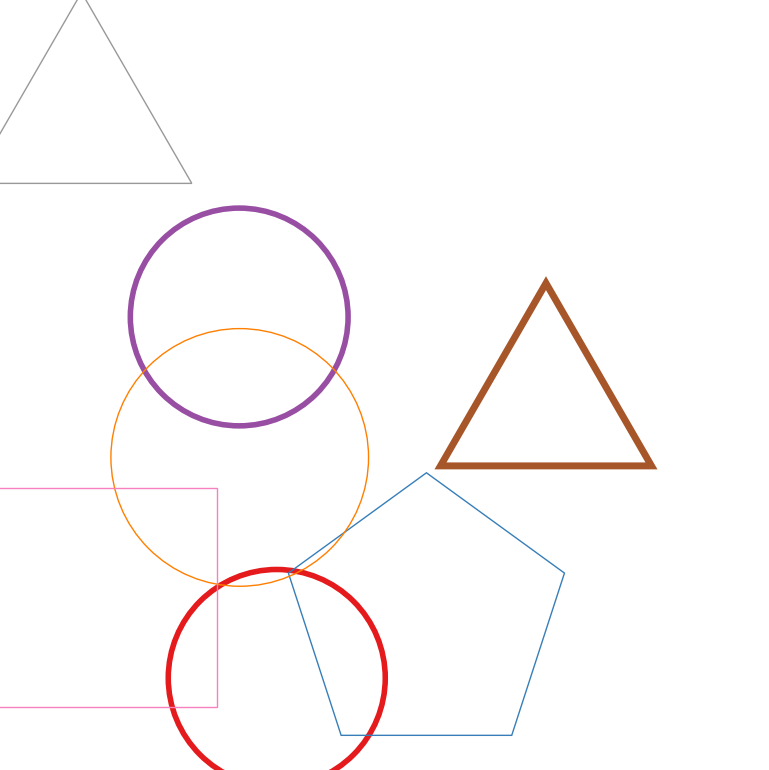[{"shape": "circle", "thickness": 2, "radius": 0.7, "center": [0.359, 0.119]}, {"shape": "pentagon", "thickness": 0.5, "radius": 0.94, "center": [0.554, 0.197]}, {"shape": "circle", "thickness": 2, "radius": 0.71, "center": [0.311, 0.588]}, {"shape": "circle", "thickness": 0.5, "radius": 0.84, "center": [0.311, 0.406]}, {"shape": "triangle", "thickness": 2.5, "radius": 0.79, "center": [0.709, 0.474]}, {"shape": "square", "thickness": 0.5, "radius": 0.71, "center": [0.139, 0.224]}, {"shape": "triangle", "thickness": 0.5, "radius": 0.83, "center": [0.106, 0.845]}]